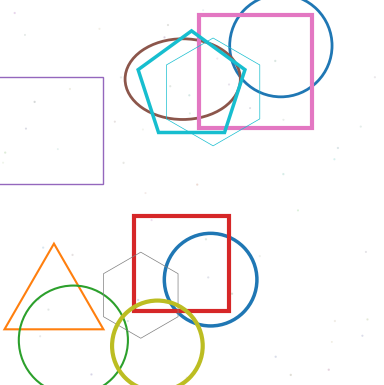[{"shape": "circle", "thickness": 2.5, "radius": 0.6, "center": [0.547, 0.274]}, {"shape": "circle", "thickness": 2, "radius": 0.66, "center": [0.73, 0.881]}, {"shape": "triangle", "thickness": 1.5, "radius": 0.74, "center": [0.14, 0.219]}, {"shape": "circle", "thickness": 1.5, "radius": 0.71, "center": [0.191, 0.117]}, {"shape": "square", "thickness": 3, "radius": 0.62, "center": [0.472, 0.316]}, {"shape": "square", "thickness": 1, "radius": 0.7, "center": [0.128, 0.661]}, {"shape": "oval", "thickness": 2, "radius": 0.75, "center": [0.475, 0.794]}, {"shape": "square", "thickness": 3, "radius": 0.74, "center": [0.664, 0.814]}, {"shape": "hexagon", "thickness": 0.5, "radius": 0.56, "center": [0.366, 0.233]}, {"shape": "circle", "thickness": 3, "radius": 0.59, "center": [0.409, 0.102]}, {"shape": "hexagon", "thickness": 0.5, "radius": 0.7, "center": [0.553, 0.761]}, {"shape": "pentagon", "thickness": 2.5, "radius": 0.73, "center": [0.498, 0.774]}]